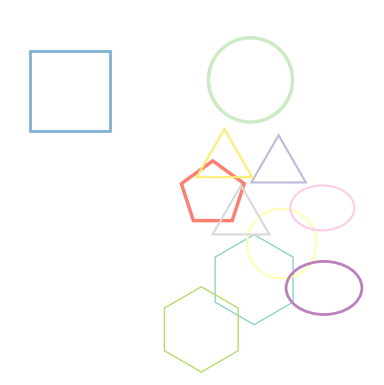[{"shape": "hexagon", "thickness": 1, "radius": 0.58, "center": [0.66, 0.274]}, {"shape": "circle", "thickness": 1.5, "radius": 0.45, "center": [0.732, 0.367]}, {"shape": "triangle", "thickness": 1.5, "radius": 0.41, "center": [0.724, 0.567]}, {"shape": "pentagon", "thickness": 2.5, "radius": 0.43, "center": [0.553, 0.496]}, {"shape": "square", "thickness": 2, "radius": 0.52, "center": [0.183, 0.764]}, {"shape": "hexagon", "thickness": 1, "radius": 0.55, "center": [0.523, 0.144]}, {"shape": "oval", "thickness": 1.5, "radius": 0.42, "center": [0.837, 0.46]}, {"shape": "triangle", "thickness": 1.5, "radius": 0.43, "center": [0.626, 0.434]}, {"shape": "oval", "thickness": 2, "radius": 0.49, "center": [0.842, 0.252]}, {"shape": "circle", "thickness": 2.5, "radius": 0.55, "center": [0.651, 0.792]}, {"shape": "triangle", "thickness": 1.5, "radius": 0.42, "center": [0.583, 0.581]}]